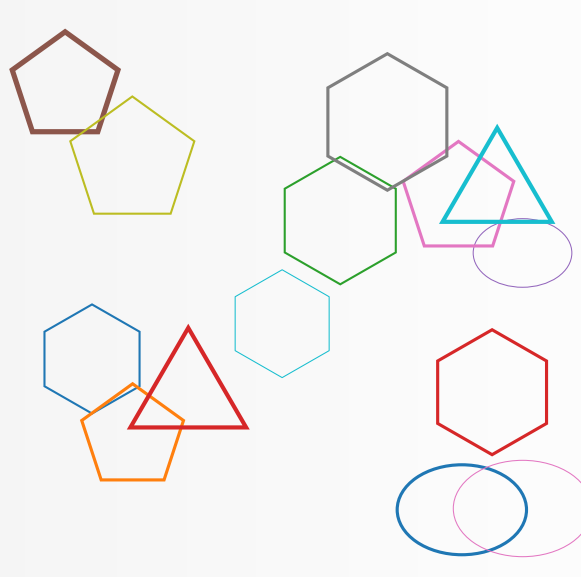[{"shape": "hexagon", "thickness": 1, "radius": 0.47, "center": [0.158, 0.378]}, {"shape": "oval", "thickness": 1.5, "radius": 0.56, "center": [0.795, 0.116]}, {"shape": "pentagon", "thickness": 1.5, "radius": 0.46, "center": [0.228, 0.243]}, {"shape": "hexagon", "thickness": 1, "radius": 0.55, "center": [0.585, 0.617]}, {"shape": "hexagon", "thickness": 1.5, "radius": 0.54, "center": [0.847, 0.32]}, {"shape": "triangle", "thickness": 2, "radius": 0.57, "center": [0.324, 0.316]}, {"shape": "oval", "thickness": 0.5, "radius": 0.42, "center": [0.899, 0.561]}, {"shape": "pentagon", "thickness": 2.5, "radius": 0.48, "center": [0.112, 0.848]}, {"shape": "oval", "thickness": 0.5, "radius": 0.6, "center": [0.899, 0.119]}, {"shape": "pentagon", "thickness": 1.5, "radius": 0.5, "center": [0.789, 0.654]}, {"shape": "hexagon", "thickness": 1.5, "radius": 0.59, "center": [0.666, 0.788]}, {"shape": "pentagon", "thickness": 1, "radius": 0.56, "center": [0.228, 0.72]}, {"shape": "hexagon", "thickness": 0.5, "radius": 0.47, "center": [0.485, 0.439]}, {"shape": "triangle", "thickness": 2, "radius": 0.54, "center": [0.855, 0.669]}]